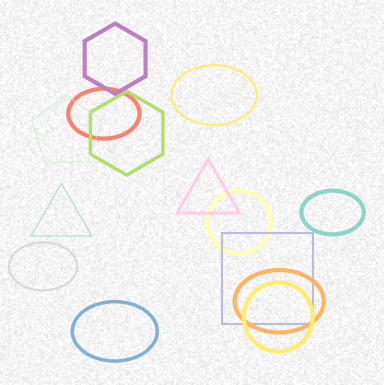[{"shape": "triangle", "thickness": 0.5, "radius": 0.45, "center": [0.16, 0.433]}, {"shape": "oval", "thickness": 3, "radius": 0.41, "center": [0.864, 0.448]}, {"shape": "circle", "thickness": 3, "radius": 0.41, "center": [0.621, 0.423]}, {"shape": "square", "thickness": 1.5, "radius": 0.59, "center": [0.695, 0.277]}, {"shape": "oval", "thickness": 3, "radius": 0.46, "center": [0.27, 0.705]}, {"shape": "oval", "thickness": 2.5, "radius": 0.55, "center": [0.298, 0.139]}, {"shape": "oval", "thickness": 3, "radius": 0.58, "center": [0.725, 0.218]}, {"shape": "hexagon", "thickness": 2.5, "radius": 0.54, "center": [0.329, 0.654]}, {"shape": "triangle", "thickness": 2, "radius": 0.47, "center": [0.541, 0.493]}, {"shape": "oval", "thickness": 1.5, "radius": 0.44, "center": [0.112, 0.308]}, {"shape": "hexagon", "thickness": 3, "radius": 0.46, "center": [0.299, 0.848]}, {"shape": "pentagon", "thickness": 0.5, "radius": 0.48, "center": [0.173, 0.657]}, {"shape": "oval", "thickness": 1.5, "radius": 0.55, "center": [0.556, 0.753]}, {"shape": "circle", "thickness": 3, "radius": 0.45, "center": [0.723, 0.177]}]